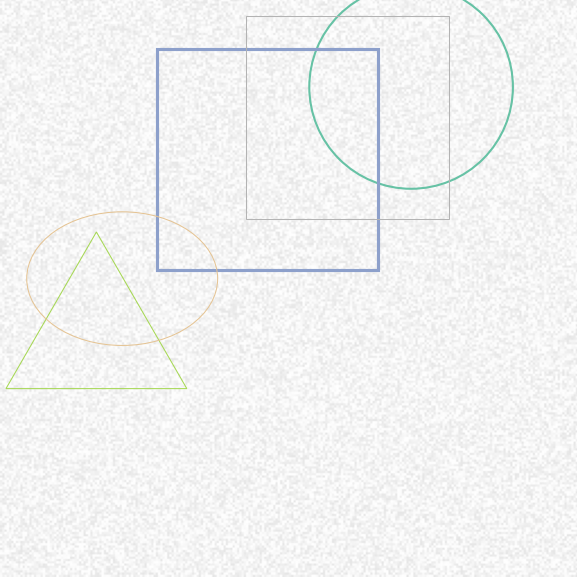[{"shape": "circle", "thickness": 1, "radius": 0.88, "center": [0.712, 0.849]}, {"shape": "square", "thickness": 1.5, "radius": 0.96, "center": [0.463, 0.723]}, {"shape": "triangle", "thickness": 0.5, "radius": 0.9, "center": [0.167, 0.417]}, {"shape": "oval", "thickness": 0.5, "radius": 0.83, "center": [0.212, 0.517]}, {"shape": "square", "thickness": 0.5, "radius": 0.88, "center": [0.601, 0.796]}]